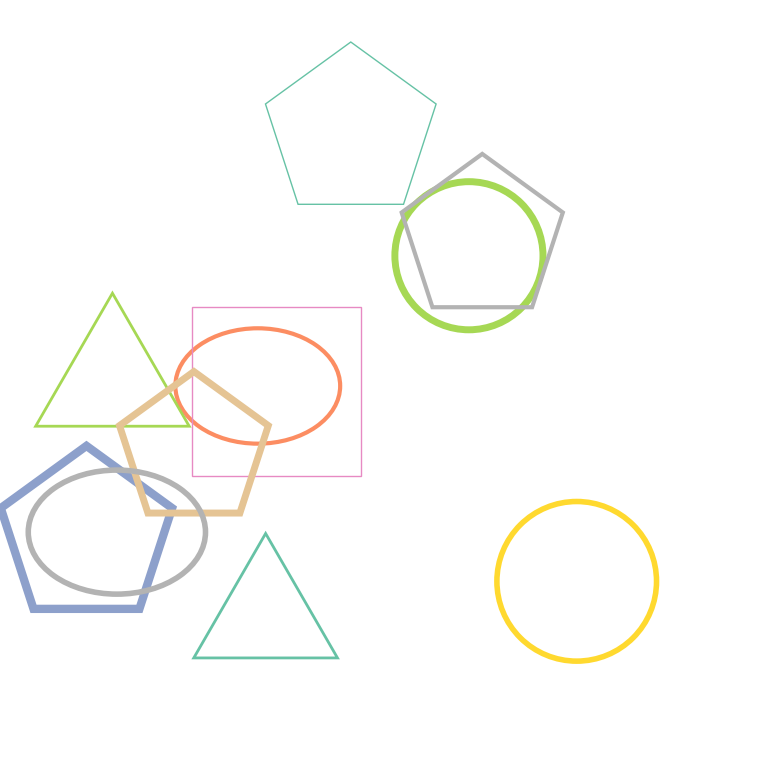[{"shape": "pentagon", "thickness": 0.5, "radius": 0.58, "center": [0.456, 0.829]}, {"shape": "triangle", "thickness": 1, "radius": 0.54, "center": [0.345, 0.199]}, {"shape": "oval", "thickness": 1.5, "radius": 0.54, "center": [0.335, 0.499]}, {"shape": "pentagon", "thickness": 3, "radius": 0.59, "center": [0.112, 0.304]}, {"shape": "square", "thickness": 0.5, "radius": 0.55, "center": [0.359, 0.492]}, {"shape": "circle", "thickness": 2.5, "radius": 0.48, "center": [0.609, 0.668]}, {"shape": "triangle", "thickness": 1, "radius": 0.58, "center": [0.146, 0.504]}, {"shape": "circle", "thickness": 2, "radius": 0.52, "center": [0.749, 0.245]}, {"shape": "pentagon", "thickness": 2.5, "radius": 0.51, "center": [0.252, 0.416]}, {"shape": "pentagon", "thickness": 1.5, "radius": 0.55, "center": [0.626, 0.69]}, {"shape": "oval", "thickness": 2, "radius": 0.58, "center": [0.152, 0.309]}]